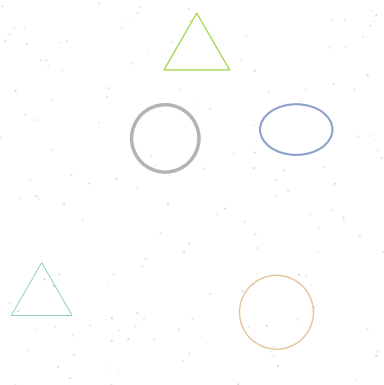[{"shape": "triangle", "thickness": 0.5, "radius": 0.46, "center": [0.108, 0.226]}, {"shape": "oval", "thickness": 1.5, "radius": 0.47, "center": [0.769, 0.663]}, {"shape": "triangle", "thickness": 1, "radius": 0.49, "center": [0.511, 0.868]}, {"shape": "circle", "thickness": 1, "radius": 0.48, "center": [0.718, 0.189]}, {"shape": "circle", "thickness": 2.5, "radius": 0.44, "center": [0.429, 0.641]}]